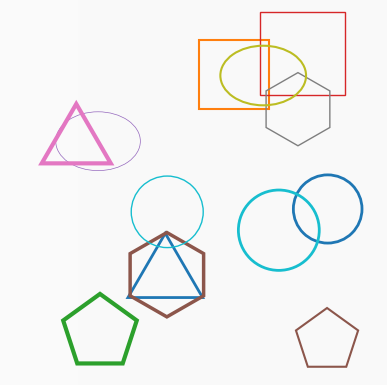[{"shape": "triangle", "thickness": 2, "radius": 0.56, "center": [0.427, 0.283]}, {"shape": "circle", "thickness": 2, "radius": 0.44, "center": [0.846, 0.457]}, {"shape": "square", "thickness": 1.5, "radius": 0.45, "center": [0.604, 0.807]}, {"shape": "pentagon", "thickness": 3, "radius": 0.5, "center": [0.258, 0.137]}, {"shape": "square", "thickness": 1, "radius": 0.54, "center": [0.781, 0.861]}, {"shape": "oval", "thickness": 0.5, "radius": 0.55, "center": [0.253, 0.633]}, {"shape": "pentagon", "thickness": 1.5, "radius": 0.42, "center": [0.844, 0.116]}, {"shape": "hexagon", "thickness": 2.5, "radius": 0.55, "center": [0.431, 0.286]}, {"shape": "triangle", "thickness": 3, "radius": 0.51, "center": [0.197, 0.627]}, {"shape": "hexagon", "thickness": 1, "radius": 0.47, "center": [0.769, 0.716]}, {"shape": "oval", "thickness": 1.5, "radius": 0.55, "center": [0.679, 0.804]}, {"shape": "circle", "thickness": 2, "radius": 0.52, "center": [0.72, 0.402]}, {"shape": "circle", "thickness": 1, "radius": 0.46, "center": [0.432, 0.45]}]